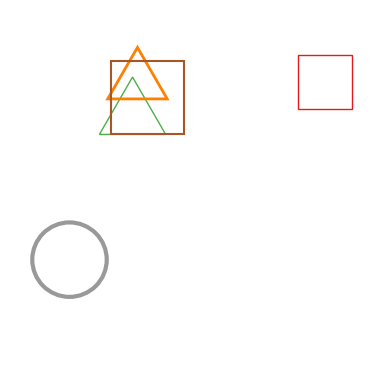[{"shape": "square", "thickness": 1, "radius": 0.35, "center": [0.844, 0.787]}, {"shape": "triangle", "thickness": 1, "radius": 0.5, "center": [0.344, 0.701]}, {"shape": "triangle", "thickness": 2, "radius": 0.45, "center": [0.357, 0.788]}, {"shape": "square", "thickness": 1.5, "radius": 0.47, "center": [0.383, 0.747]}, {"shape": "circle", "thickness": 3, "radius": 0.48, "center": [0.181, 0.326]}]